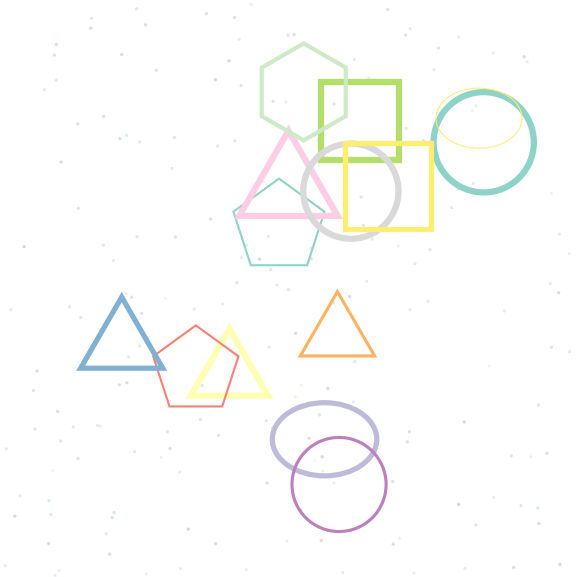[{"shape": "pentagon", "thickness": 1, "radius": 0.41, "center": [0.483, 0.607]}, {"shape": "circle", "thickness": 3, "radius": 0.43, "center": [0.838, 0.753]}, {"shape": "triangle", "thickness": 3, "radius": 0.39, "center": [0.397, 0.353]}, {"shape": "oval", "thickness": 2.5, "radius": 0.45, "center": [0.562, 0.238]}, {"shape": "pentagon", "thickness": 1, "radius": 0.39, "center": [0.339, 0.358]}, {"shape": "triangle", "thickness": 2.5, "radius": 0.41, "center": [0.211, 0.403]}, {"shape": "triangle", "thickness": 1.5, "radius": 0.37, "center": [0.584, 0.42]}, {"shape": "square", "thickness": 3, "radius": 0.34, "center": [0.623, 0.79]}, {"shape": "triangle", "thickness": 3, "radius": 0.49, "center": [0.5, 0.674]}, {"shape": "circle", "thickness": 3, "radius": 0.41, "center": [0.608, 0.668]}, {"shape": "circle", "thickness": 1.5, "radius": 0.41, "center": [0.587, 0.16]}, {"shape": "hexagon", "thickness": 2, "radius": 0.42, "center": [0.526, 0.84]}, {"shape": "square", "thickness": 2.5, "radius": 0.37, "center": [0.672, 0.677]}, {"shape": "oval", "thickness": 0.5, "radius": 0.37, "center": [0.829, 0.794]}]